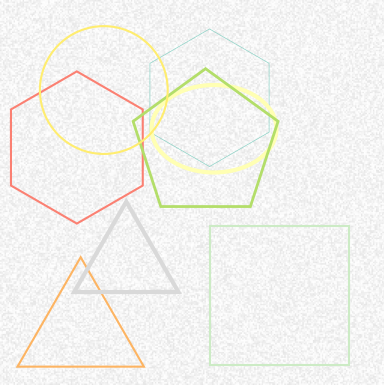[{"shape": "hexagon", "thickness": 0.5, "radius": 0.89, "center": [0.544, 0.746]}, {"shape": "oval", "thickness": 3, "radius": 0.81, "center": [0.556, 0.666]}, {"shape": "hexagon", "thickness": 1.5, "radius": 0.99, "center": [0.2, 0.617]}, {"shape": "triangle", "thickness": 1.5, "radius": 0.95, "center": [0.21, 0.142]}, {"shape": "pentagon", "thickness": 2, "radius": 0.99, "center": [0.534, 0.624]}, {"shape": "triangle", "thickness": 3, "radius": 0.78, "center": [0.328, 0.32]}, {"shape": "square", "thickness": 1.5, "radius": 0.9, "center": [0.727, 0.233]}, {"shape": "circle", "thickness": 1.5, "radius": 0.83, "center": [0.27, 0.766]}]